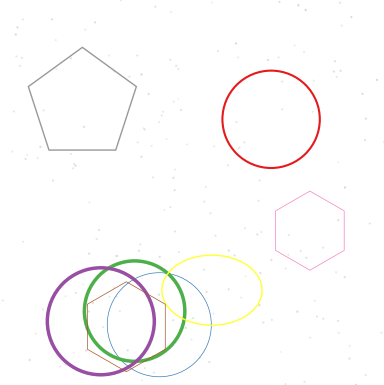[{"shape": "circle", "thickness": 1.5, "radius": 0.63, "center": [0.704, 0.69]}, {"shape": "circle", "thickness": 0.5, "radius": 0.68, "center": [0.414, 0.157]}, {"shape": "circle", "thickness": 2.5, "radius": 0.65, "center": [0.35, 0.192]}, {"shape": "circle", "thickness": 2.5, "radius": 0.69, "center": [0.262, 0.165]}, {"shape": "oval", "thickness": 1, "radius": 0.65, "center": [0.551, 0.246]}, {"shape": "hexagon", "thickness": 0.5, "radius": 0.58, "center": [0.328, 0.151]}, {"shape": "hexagon", "thickness": 0.5, "radius": 0.51, "center": [0.805, 0.401]}, {"shape": "pentagon", "thickness": 1, "radius": 0.74, "center": [0.214, 0.73]}]